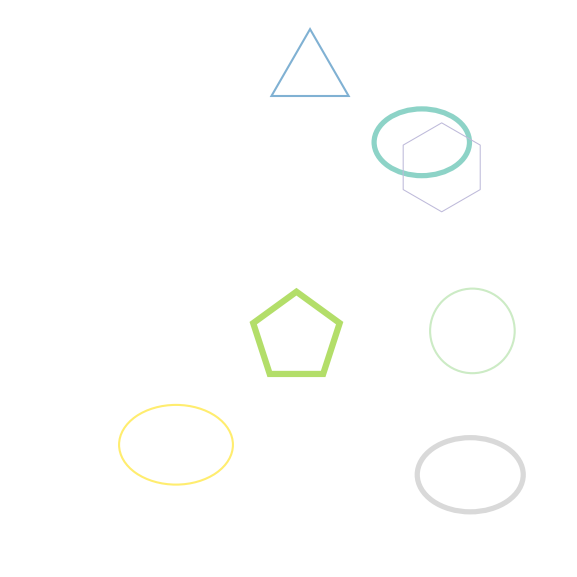[{"shape": "oval", "thickness": 2.5, "radius": 0.41, "center": [0.73, 0.753]}, {"shape": "hexagon", "thickness": 0.5, "radius": 0.39, "center": [0.765, 0.709]}, {"shape": "triangle", "thickness": 1, "radius": 0.39, "center": [0.537, 0.871]}, {"shape": "pentagon", "thickness": 3, "radius": 0.39, "center": [0.513, 0.415]}, {"shape": "oval", "thickness": 2.5, "radius": 0.46, "center": [0.814, 0.177]}, {"shape": "circle", "thickness": 1, "radius": 0.37, "center": [0.818, 0.426]}, {"shape": "oval", "thickness": 1, "radius": 0.49, "center": [0.305, 0.229]}]